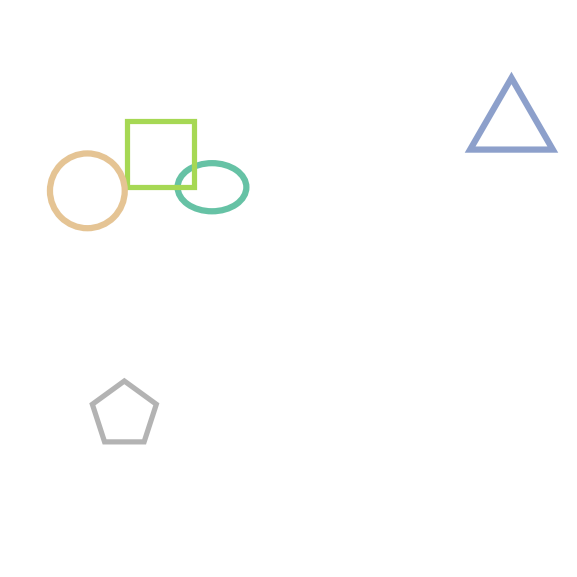[{"shape": "oval", "thickness": 3, "radius": 0.3, "center": [0.367, 0.675]}, {"shape": "triangle", "thickness": 3, "radius": 0.41, "center": [0.886, 0.781]}, {"shape": "square", "thickness": 2.5, "radius": 0.29, "center": [0.278, 0.733]}, {"shape": "circle", "thickness": 3, "radius": 0.32, "center": [0.151, 0.669]}, {"shape": "pentagon", "thickness": 2.5, "radius": 0.29, "center": [0.215, 0.281]}]